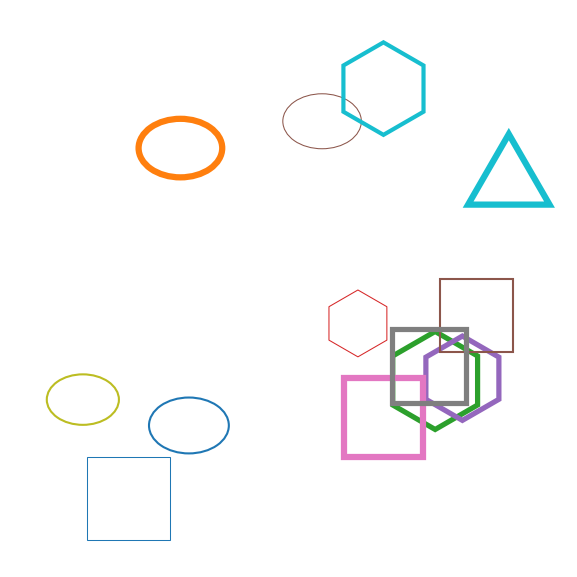[{"shape": "oval", "thickness": 1, "radius": 0.35, "center": [0.327, 0.262]}, {"shape": "square", "thickness": 0.5, "radius": 0.36, "center": [0.223, 0.136]}, {"shape": "oval", "thickness": 3, "radius": 0.36, "center": [0.312, 0.743]}, {"shape": "hexagon", "thickness": 2.5, "radius": 0.42, "center": [0.754, 0.34]}, {"shape": "hexagon", "thickness": 0.5, "radius": 0.29, "center": [0.62, 0.439]}, {"shape": "hexagon", "thickness": 2.5, "radius": 0.36, "center": [0.801, 0.344]}, {"shape": "square", "thickness": 1, "radius": 0.31, "center": [0.825, 0.452]}, {"shape": "oval", "thickness": 0.5, "radius": 0.34, "center": [0.558, 0.789]}, {"shape": "square", "thickness": 3, "radius": 0.34, "center": [0.664, 0.276]}, {"shape": "square", "thickness": 2.5, "radius": 0.32, "center": [0.743, 0.365]}, {"shape": "oval", "thickness": 1, "radius": 0.31, "center": [0.143, 0.307]}, {"shape": "triangle", "thickness": 3, "radius": 0.41, "center": [0.881, 0.685]}, {"shape": "hexagon", "thickness": 2, "radius": 0.4, "center": [0.664, 0.846]}]